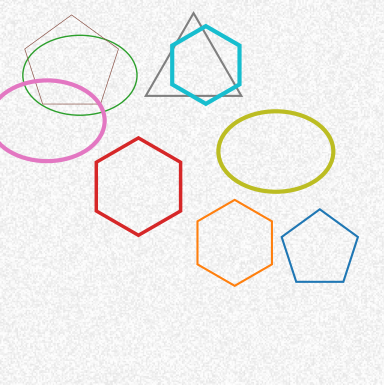[{"shape": "pentagon", "thickness": 1.5, "radius": 0.52, "center": [0.831, 0.352]}, {"shape": "hexagon", "thickness": 1.5, "radius": 0.56, "center": [0.61, 0.369]}, {"shape": "oval", "thickness": 1, "radius": 0.74, "center": [0.208, 0.805]}, {"shape": "hexagon", "thickness": 2.5, "radius": 0.63, "center": [0.36, 0.515]}, {"shape": "pentagon", "thickness": 0.5, "radius": 0.64, "center": [0.186, 0.833]}, {"shape": "oval", "thickness": 3, "radius": 0.75, "center": [0.122, 0.686]}, {"shape": "triangle", "thickness": 1.5, "radius": 0.72, "center": [0.503, 0.823]}, {"shape": "oval", "thickness": 3, "radius": 0.75, "center": [0.716, 0.606]}, {"shape": "hexagon", "thickness": 3, "radius": 0.5, "center": [0.535, 0.831]}]